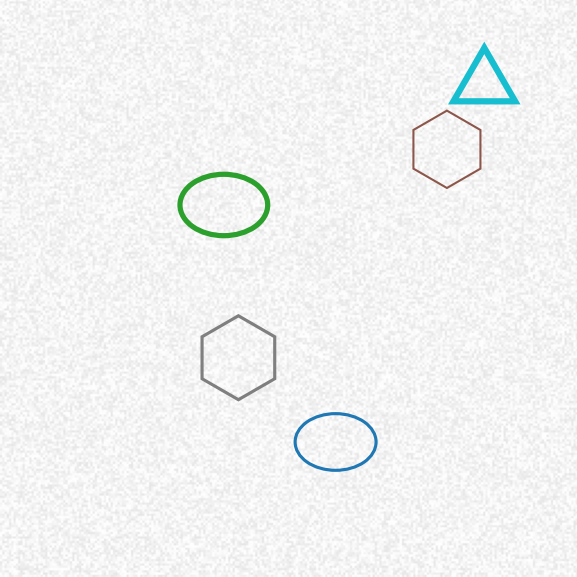[{"shape": "oval", "thickness": 1.5, "radius": 0.35, "center": [0.581, 0.234]}, {"shape": "oval", "thickness": 2.5, "radius": 0.38, "center": [0.388, 0.644]}, {"shape": "hexagon", "thickness": 1, "radius": 0.33, "center": [0.774, 0.741]}, {"shape": "hexagon", "thickness": 1.5, "radius": 0.36, "center": [0.413, 0.38]}, {"shape": "triangle", "thickness": 3, "radius": 0.31, "center": [0.839, 0.855]}]